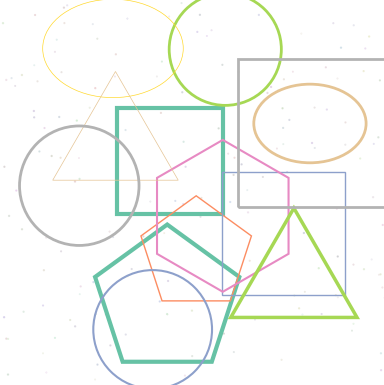[{"shape": "pentagon", "thickness": 3, "radius": 0.98, "center": [0.434, 0.22]}, {"shape": "square", "thickness": 3, "radius": 0.69, "center": [0.442, 0.582]}, {"shape": "pentagon", "thickness": 1, "radius": 0.75, "center": [0.51, 0.341]}, {"shape": "circle", "thickness": 1.5, "radius": 0.77, "center": [0.397, 0.144]}, {"shape": "square", "thickness": 1, "radius": 0.8, "center": [0.737, 0.393]}, {"shape": "hexagon", "thickness": 1.5, "radius": 0.99, "center": [0.579, 0.439]}, {"shape": "circle", "thickness": 2, "radius": 0.73, "center": [0.585, 0.872]}, {"shape": "triangle", "thickness": 2.5, "radius": 0.95, "center": [0.763, 0.27]}, {"shape": "oval", "thickness": 0.5, "radius": 0.91, "center": [0.293, 0.874]}, {"shape": "triangle", "thickness": 0.5, "radius": 0.94, "center": [0.3, 0.626]}, {"shape": "oval", "thickness": 2, "radius": 0.73, "center": [0.805, 0.679]}, {"shape": "square", "thickness": 2, "radius": 0.96, "center": [0.811, 0.655]}, {"shape": "circle", "thickness": 2, "radius": 0.78, "center": [0.206, 0.518]}]